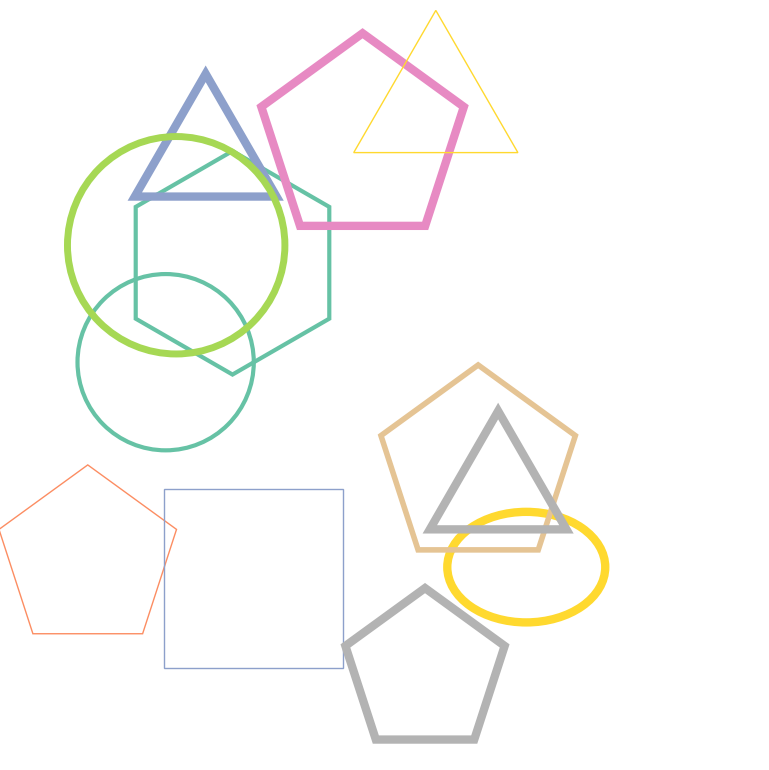[{"shape": "circle", "thickness": 1.5, "radius": 0.57, "center": [0.215, 0.53]}, {"shape": "hexagon", "thickness": 1.5, "radius": 0.73, "center": [0.302, 0.659]}, {"shape": "pentagon", "thickness": 0.5, "radius": 0.61, "center": [0.114, 0.275]}, {"shape": "square", "thickness": 0.5, "radius": 0.58, "center": [0.329, 0.249]}, {"shape": "triangle", "thickness": 3, "radius": 0.53, "center": [0.267, 0.798]}, {"shape": "pentagon", "thickness": 3, "radius": 0.69, "center": [0.471, 0.819]}, {"shape": "circle", "thickness": 2.5, "radius": 0.71, "center": [0.229, 0.681]}, {"shape": "oval", "thickness": 3, "radius": 0.51, "center": [0.683, 0.263]}, {"shape": "triangle", "thickness": 0.5, "radius": 0.62, "center": [0.566, 0.863]}, {"shape": "pentagon", "thickness": 2, "radius": 0.66, "center": [0.621, 0.393]}, {"shape": "pentagon", "thickness": 3, "radius": 0.54, "center": [0.552, 0.128]}, {"shape": "triangle", "thickness": 3, "radius": 0.51, "center": [0.647, 0.364]}]